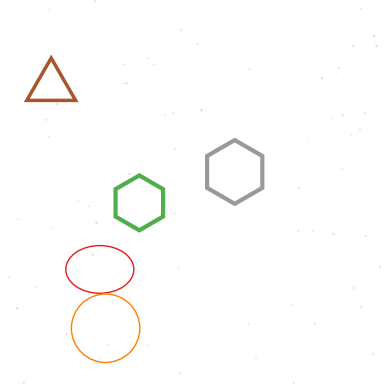[{"shape": "oval", "thickness": 1, "radius": 0.44, "center": [0.259, 0.3]}, {"shape": "hexagon", "thickness": 3, "radius": 0.36, "center": [0.362, 0.473]}, {"shape": "circle", "thickness": 1, "radius": 0.44, "center": [0.274, 0.147]}, {"shape": "triangle", "thickness": 2.5, "radius": 0.37, "center": [0.133, 0.776]}, {"shape": "hexagon", "thickness": 3, "radius": 0.41, "center": [0.61, 0.553]}]